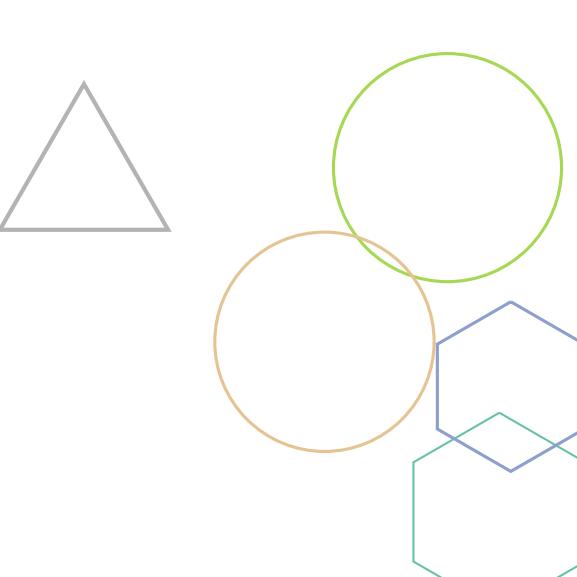[{"shape": "hexagon", "thickness": 1, "radius": 0.86, "center": [0.865, 0.113]}, {"shape": "hexagon", "thickness": 1.5, "radius": 0.73, "center": [0.885, 0.33]}, {"shape": "circle", "thickness": 1.5, "radius": 0.99, "center": [0.775, 0.709]}, {"shape": "circle", "thickness": 1.5, "radius": 0.95, "center": [0.562, 0.407]}, {"shape": "triangle", "thickness": 2, "radius": 0.84, "center": [0.145, 0.685]}]